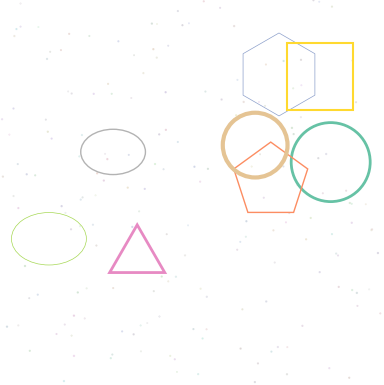[{"shape": "circle", "thickness": 2, "radius": 0.51, "center": [0.859, 0.579]}, {"shape": "pentagon", "thickness": 1, "radius": 0.5, "center": [0.703, 0.53]}, {"shape": "hexagon", "thickness": 0.5, "radius": 0.54, "center": [0.725, 0.807]}, {"shape": "triangle", "thickness": 2, "radius": 0.41, "center": [0.356, 0.333]}, {"shape": "oval", "thickness": 0.5, "radius": 0.49, "center": [0.127, 0.38]}, {"shape": "square", "thickness": 1.5, "radius": 0.43, "center": [0.831, 0.801]}, {"shape": "circle", "thickness": 3, "radius": 0.42, "center": [0.663, 0.623]}, {"shape": "oval", "thickness": 1, "radius": 0.42, "center": [0.294, 0.605]}]